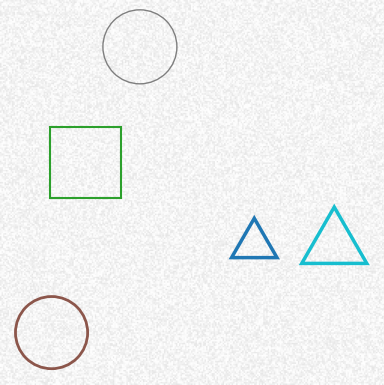[{"shape": "triangle", "thickness": 2.5, "radius": 0.34, "center": [0.66, 0.365]}, {"shape": "square", "thickness": 1.5, "radius": 0.46, "center": [0.222, 0.577]}, {"shape": "circle", "thickness": 2, "radius": 0.47, "center": [0.134, 0.136]}, {"shape": "circle", "thickness": 1, "radius": 0.48, "center": [0.363, 0.878]}, {"shape": "triangle", "thickness": 2.5, "radius": 0.49, "center": [0.868, 0.365]}]